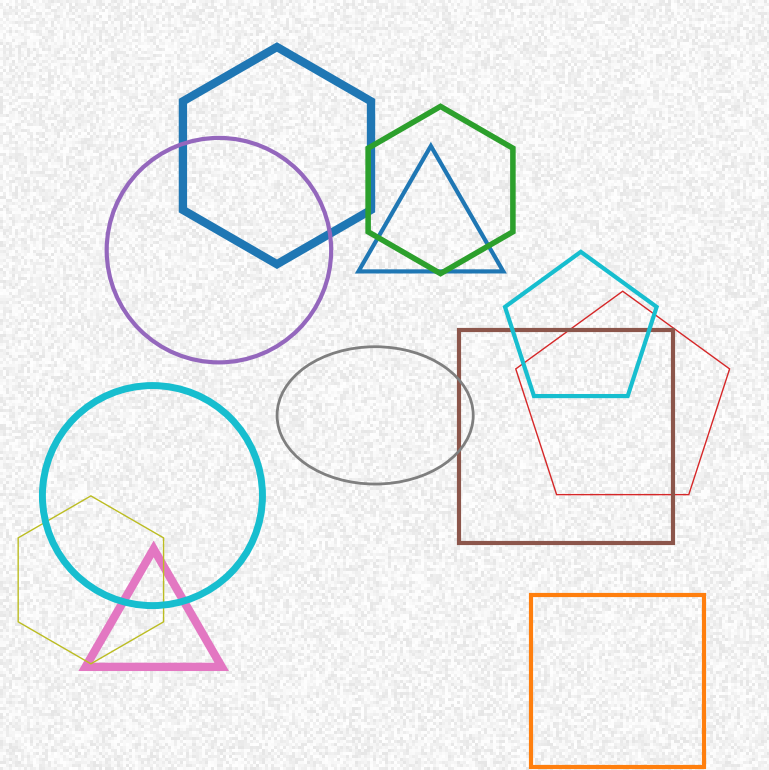[{"shape": "hexagon", "thickness": 3, "radius": 0.71, "center": [0.36, 0.798]}, {"shape": "triangle", "thickness": 1.5, "radius": 0.54, "center": [0.56, 0.702]}, {"shape": "square", "thickness": 1.5, "radius": 0.56, "center": [0.802, 0.116]}, {"shape": "hexagon", "thickness": 2, "radius": 0.54, "center": [0.572, 0.753]}, {"shape": "pentagon", "thickness": 0.5, "radius": 0.73, "center": [0.809, 0.476]}, {"shape": "circle", "thickness": 1.5, "radius": 0.73, "center": [0.284, 0.675]}, {"shape": "square", "thickness": 1.5, "radius": 0.69, "center": [0.735, 0.433]}, {"shape": "triangle", "thickness": 3, "radius": 0.51, "center": [0.2, 0.185]}, {"shape": "oval", "thickness": 1, "radius": 0.64, "center": [0.487, 0.461]}, {"shape": "hexagon", "thickness": 0.5, "radius": 0.55, "center": [0.118, 0.247]}, {"shape": "circle", "thickness": 2.5, "radius": 0.71, "center": [0.198, 0.356]}, {"shape": "pentagon", "thickness": 1.5, "radius": 0.52, "center": [0.754, 0.569]}]